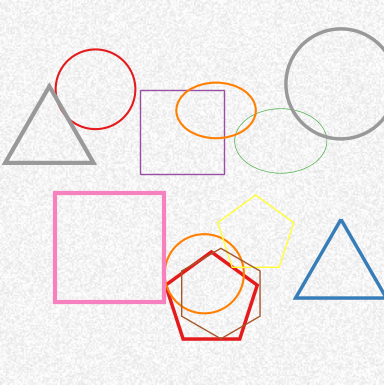[{"shape": "circle", "thickness": 1.5, "radius": 0.52, "center": [0.248, 0.768]}, {"shape": "pentagon", "thickness": 2.5, "radius": 0.63, "center": [0.549, 0.221]}, {"shape": "triangle", "thickness": 2.5, "radius": 0.68, "center": [0.886, 0.294]}, {"shape": "oval", "thickness": 0.5, "radius": 0.6, "center": [0.729, 0.634]}, {"shape": "square", "thickness": 1, "radius": 0.55, "center": [0.473, 0.656]}, {"shape": "oval", "thickness": 1.5, "radius": 0.52, "center": [0.561, 0.713]}, {"shape": "circle", "thickness": 1.5, "radius": 0.51, "center": [0.531, 0.289]}, {"shape": "pentagon", "thickness": 1, "radius": 0.52, "center": [0.664, 0.39]}, {"shape": "hexagon", "thickness": 1, "radius": 0.59, "center": [0.574, 0.237]}, {"shape": "square", "thickness": 3, "radius": 0.71, "center": [0.284, 0.357]}, {"shape": "triangle", "thickness": 3, "radius": 0.66, "center": [0.128, 0.643]}, {"shape": "circle", "thickness": 2.5, "radius": 0.71, "center": [0.885, 0.782]}]